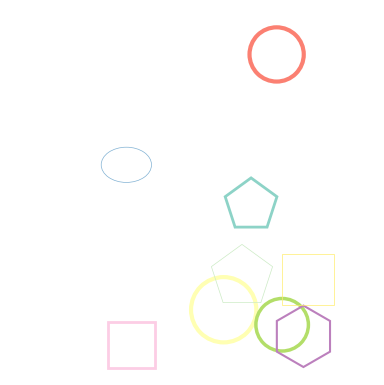[{"shape": "pentagon", "thickness": 2, "radius": 0.35, "center": [0.652, 0.467]}, {"shape": "circle", "thickness": 3, "radius": 0.42, "center": [0.581, 0.195]}, {"shape": "circle", "thickness": 3, "radius": 0.35, "center": [0.719, 0.859]}, {"shape": "oval", "thickness": 0.5, "radius": 0.33, "center": [0.328, 0.572]}, {"shape": "circle", "thickness": 2.5, "radius": 0.34, "center": [0.733, 0.156]}, {"shape": "square", "thickness": 2, "radius": 0.3, "center": [0.342, 0.104]}, {"shape": "hexagon", "thickness": 1.5, "radius": 0.4, "center": [0.788, 0.126]}, {"shape": "pentagon", "thickness": 0.5, "radius": 0.42, "center": [0.629, 0.282]}, {"shape": "square", "thickness": 0.5, "radius": 0.33, "center": [0.8, 0.275]}]